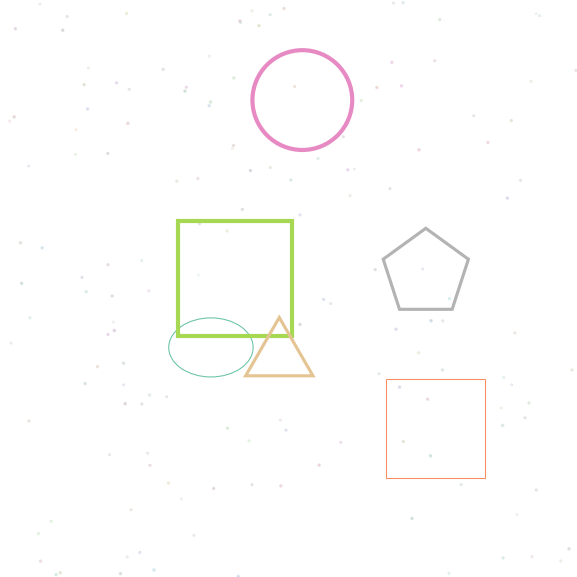[{"shape": "oval", "thickness": 0.5, "radius": 0.37, "center": [0.365, 0.398]}, {"shape": "square", "thickness": 0.5, "radius": 0.43, "center": [0.754, 0.258]}, {"shape": "circle", "thickness": 2, "radius": 0.43, "center": [0.524, 0.826]}, {"shape": "square", "thickness": 2, "radius": 0.5, "center": [0.407, 0.517]}, {"shape": "triangle", "thickness": 1.5, "radius": 0.34, "center": [0.484, 0.382]}, {"shape": "pentagon", "thickness": 1.5, "radius": 0.39, "center": [0.737, 0.526]}]